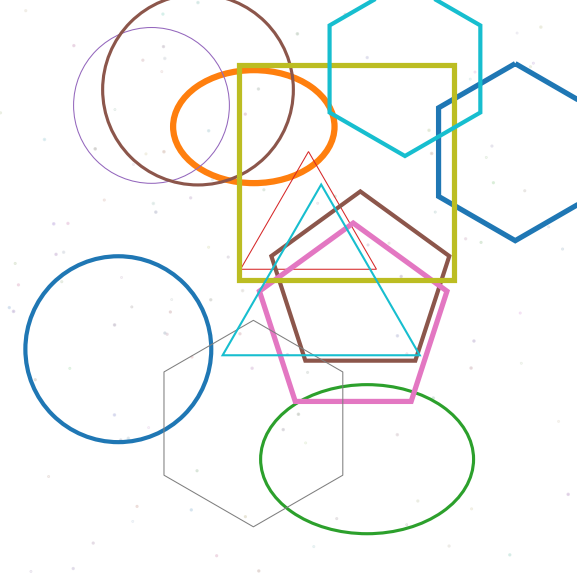[{"shape": "circle", "thickness": 2, "radius": 0.8, "center": [0.205, 0.394]}, {"shape": "hexagon", "thickness": 2.5, "radius": 0.77, "center": [0.892, 0.736]}, {"shape": "oval", "thickness": 3, "radius": 0.7, "center": [0.44, 0.78]}, {"shape": "oval", "thickness": 1.5, "radius": 0.92, "center": [0.636, 0.204]}, {"shape": "triangle", "thickness": 0.5, "radius": 0.68, "center": [0.534, 0.601]}, {"shape": "circle", "thickness": 0.5, "radius": 0.67, "center": [0.262, 0.817]}, {"shape": "circle", "thickness": 1.5, "radius": 0.83, "center": [0.343, 0.844]}, {"shape": "pentagon", "thickness": 2, "radius": 0.81, "center": [0.624, 0.506]}, {"shape": "pentagon", "thickness": 2.5, "radius": 0.85, "center": [0.612, 0.442]}, {"shape": "hexagon", "thickness": 0.5, "radius": 0.89, "center": [0.439, 0.266]}, {"shape": "square", "thickness": 2.5, "radius": 0.93, "center": [0.6, 0.701]}, {"shape": "hexagon", "thickness": 2, "radius": 0.75, "center": [0.701, 0.88]}, {"shape": "triangle", "thickness": 1, "radius": 0.99, "center": [0.556, 0.483]}]